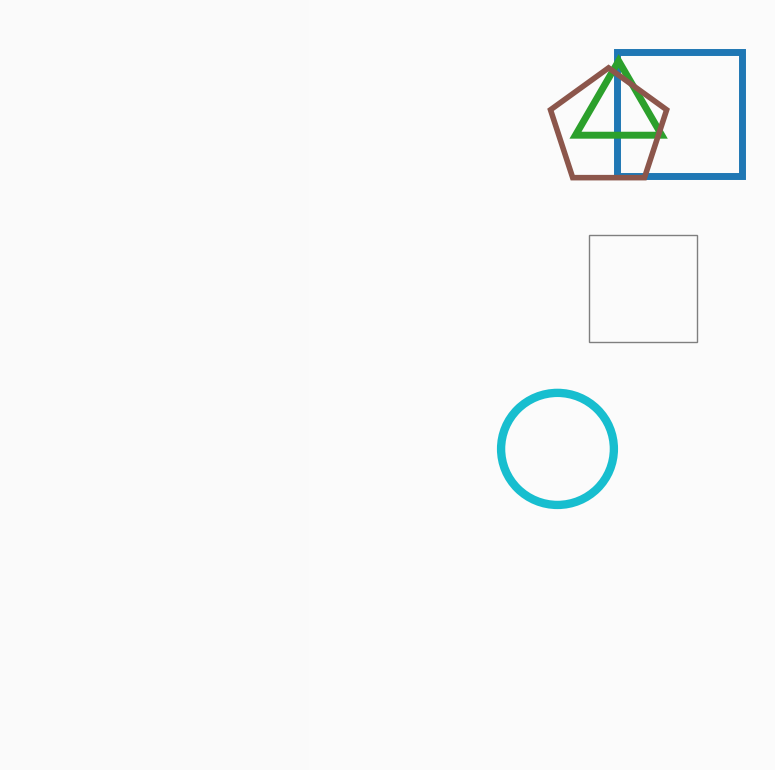[{"shape": "square", "thickness": 2.5, "radius": 0.4, "center": [0.877, 0.852]}, {"shape": "triangle", "thickness": 2.5, "radius": 0.32, "center": [0.798, 0.857]}, {"shape": "pentagon", "thickness": 2, "radius": 0.39, "center": [0.785, 0.833]}, {"shape": "square", "thickness": 0.5, "radius": 0.35, "center": [0.83, 0.626]}, {"shape": "circle", "thickness": 3, "radius": 0.36, "center": [0.719, 0.417]}]